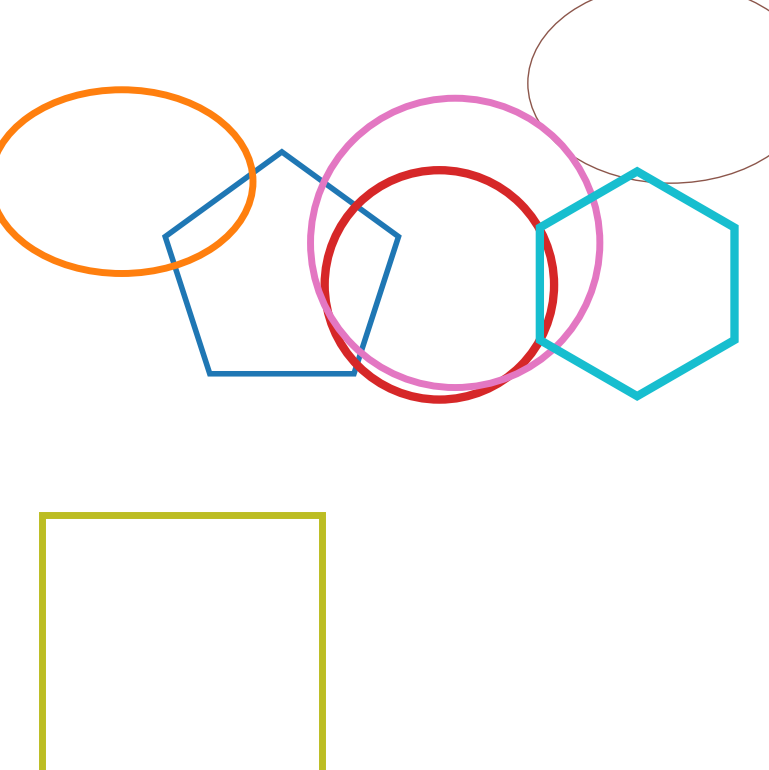[{"shape": "pentagon", "thickness": 2, "radius": 0.8, "center": [0.366, 0.643]}, {"shape": "oval", "thickness": 2.5, "radius": 0.85, "center": [0.158, 0.764]}, {"shape": "circle", "thickness": 3, "radius": 0.74, "center": [0.571, 0.63]}, {"shape": "oval", "thickness": 0.5, "radius": 0.93, "center": [0.871, 0.892]}, {"shape": "circle", "thickness": 2.5, "radius": 0.94, "center": [0.591, 0.685]}, {"shape": "square", "thickness": 2.5, "radius": 0.91, "center": [0.236, 0.149]}, {"shape": "hexagon", "thickness": 3, "radius": 0.73, "center": [0.828, 0.631]}]